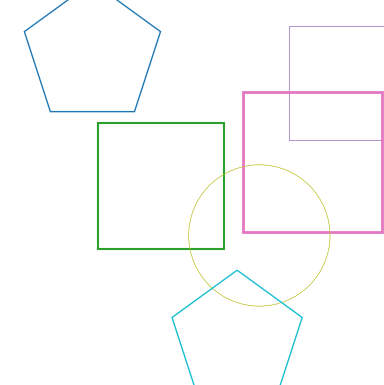[{"shape": "pentagon", "thickness": 1, "radius": 0.93, "center": [0.24, 0.86]}, {"shape": "square", "thickness": 1.5, "radius": 0.82, "center": [0.417, 0.517]}, {"shape": "square", "thickness": 0.5, "radius": 0.74, "center": [0.899, 0.784]}, {"shape": "square", "thickness": 2, "radius": 0.91, "center": [0.812, 0.579]}, {"shape": "circle", "thickness": 0.5, "radius": 0.92, "center": [0.674, 0.388]}, {"shape": "pentagon", "thickness": 1, "radius": 0.89, "center": [0.616, 0.12]}]